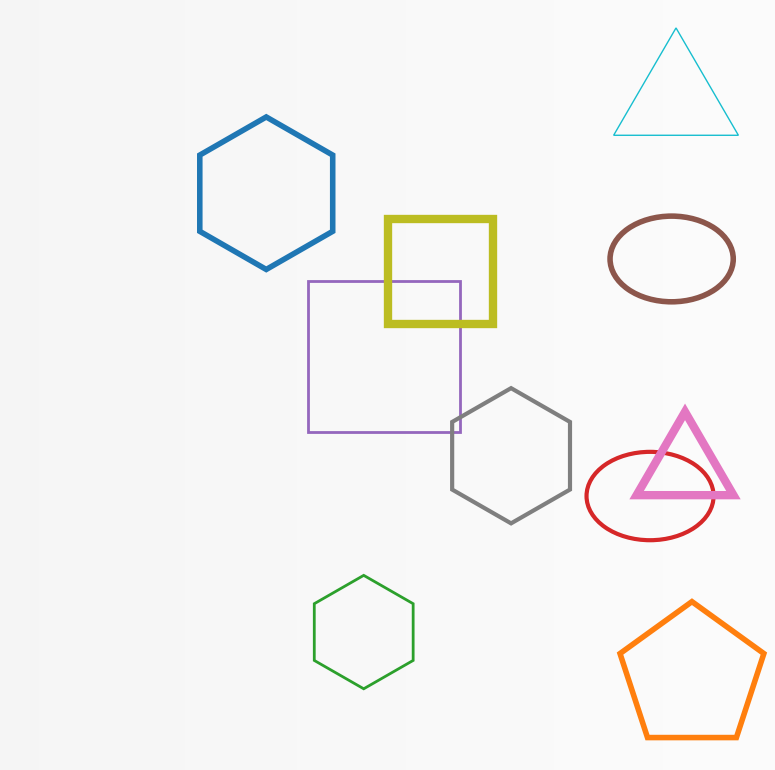[{"shape": "hexagon", "thickness": 2, "radius": 0.5, "center": [0.344, 0.749]}, {"shape": "pentagon", "thickness": 2, "radius": 0.49, "center": [0.893, 0.121]}, {"shape": "hexagon", "thickness": 1, "radius": 0.37, "center": [0.469, 0.179]}, {"shape": "oval", "thickness": 1.5, "radius": 0.41, "center": [0.839, 0.356]}, {"shape": "square", "thickness": 1, "radius": 0.49, "center": [0.496, 0.537]}, {"shape": "oval", "thickness": 2, "radius": 0.4, "center": [0.867, 0.664]}, {"shape": "triangle", "thickness": 3, "radius": 0.36, "center": [0.884, 0.393]}, {"shape": "hexagon", "thickness": 1.5, "radius": 0.44, "center": [0.659, 0.408]}, {"shape": "square", "thickness": 3, "radius": 0.34, "center": [0.568, 0.648]}, {"shape": "triangle", "thickness": 0.5, "radius": 0.46, "center": [0.872, 0.871]}]